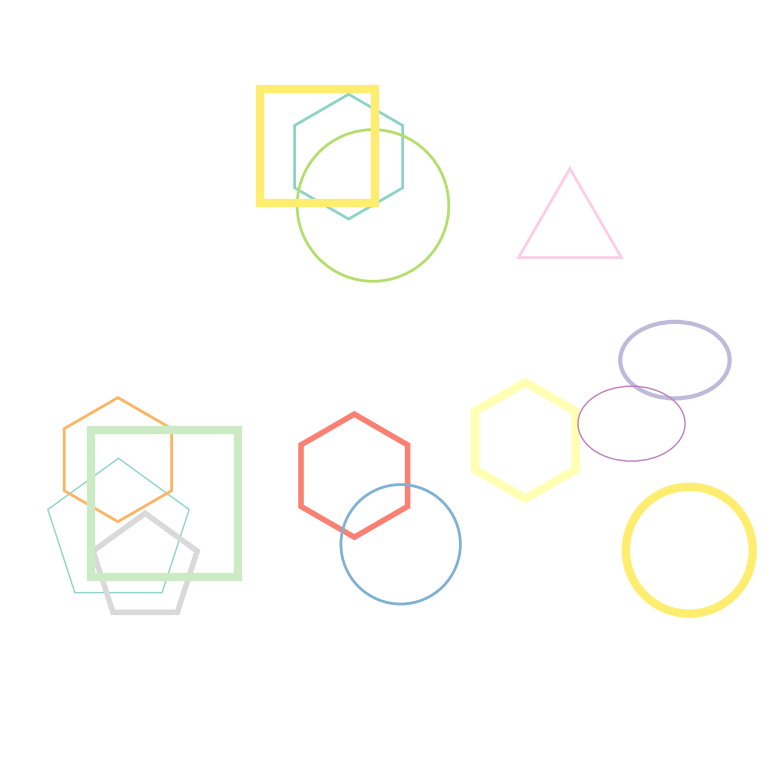[{"shape": "pentagon", "thickness": 0.5, "radius": 0.48, "center": [0.154, 0.308]}, {"shape": "hexagon", "thickness": 1, "radius": 0.41, "center": [0.453, 0.797]}, {"shape": "hexagon", "thickness": 3, "radius": 0.38, "center": [0.682, 0.428]}, {"shape": "oval", "thickness": 1.5, "radius": 0.36, "center": [0.877, 0.532]}, {"shape": "hexagon", "thickness": 2, "radius": 0.4, "center": [0.46, 0.382]}, {"shape": "circle", "thickness": 1, "radius": 0.39, "center": [0.52, 0.293]}, {"shape": "hexagon", "thickness": 1, "radius": 0.4, "center": [0.153, 0.403]}, {"shape": "circle", "thickness": 1, "radius": 0.49, "center": [0.484, 0.733]}, {"shape": "triangle", "thickness": 1, "radius": 0.39, "center": [0.74, 0.704]}, {"shape": "pentagon", "thickness": 2, "radius": 0.36, "center": [0.188, 0.262]}, {"shape": "oval", "thickness": 0.5, "radius": 0.35, "center": [0.82, 0.45]}, {"shape": "square", "thickness": 3, "radius": 0.48, "center": [0.214, 0.346]}, {"shape": "square", "thickness": 3, "radius": 0.37, "center": [0.412, 0.81]}, {"shape": "circle", "thickness": 3, "radius": 0.41, "center": [0.895, 0.285]}]